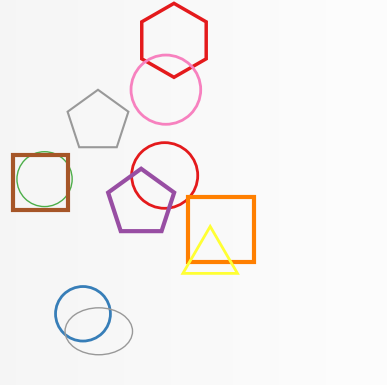[{"shape": "circle", "thickness": 2, "radius": 0.43, "center": [0.425, 0.544]}, {"shape": "hexagon", "thickness": 2.5, "radius": 0.48, "center": [0.449, 0.895]}, {"shape": "circle", "thickness": 2, "radius": 0.35, "center": [0.214, 0.185]}, {"shape": "circle", "thickness": 1, "radius": 0.36, "center": [0.115, 0.535]}, {"shape": "pentagon", "thickness": 3, "radius": 0.45, "center": [0.364, 0.472]}, {"shape": "square", "thickness": 3, "radius": 0.42, "center": [0.57, 0.404]}, {"shape": "triangle", "thickness": 2, "radius": 0.41, "center": [0.542, 0.331]}, {"shape": "square", "thickness": 3, "radius": 0.35, "center": [0.105, 0.526]}, {"shape": "circle", "thickness": 2, "radius": 0.45, "center": [0.428, 0.767]}, {"shape": "pentagon", "thickness": 1.5, "radius": 0.41, "center": [0.253, 0.684]}, {"shape": "oval", "thickness": 1, "radius": 0.44, "center": [0.255, 0.14]}]